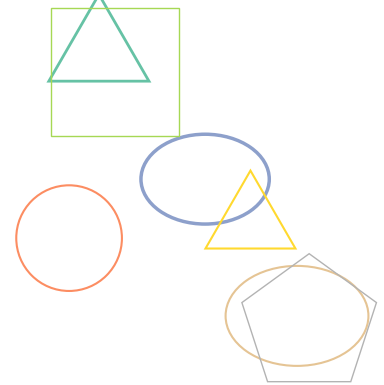[{"shape": "triangle", "thickness": 2, "radius": 0.75, "center": [0.257, 0.864]}, {"shape": "circle", "thickness": 1.5, "radius": 0.69, "center": [0.179, 0.381]}, {"shape": "oval", "thickness": 2.5, "radius": 0.83, "center": [0.533, 0.535]}, {"shape": "square", "thickness": 1, "radius": 0.83, "center": [0.299, 0.813]}, {"shape": "triangle", "thickness": 1.5, "radius": 0.67, "center": [0.651, 0.422]}, {"shape": "oval", "thickness": 1.5, "radius": 0.93, "center": [0.771, 0.18]}, {"shape": "pentagon", "thickness": 1, "radius": 0.92, "center": [0.803, 0.157]}]